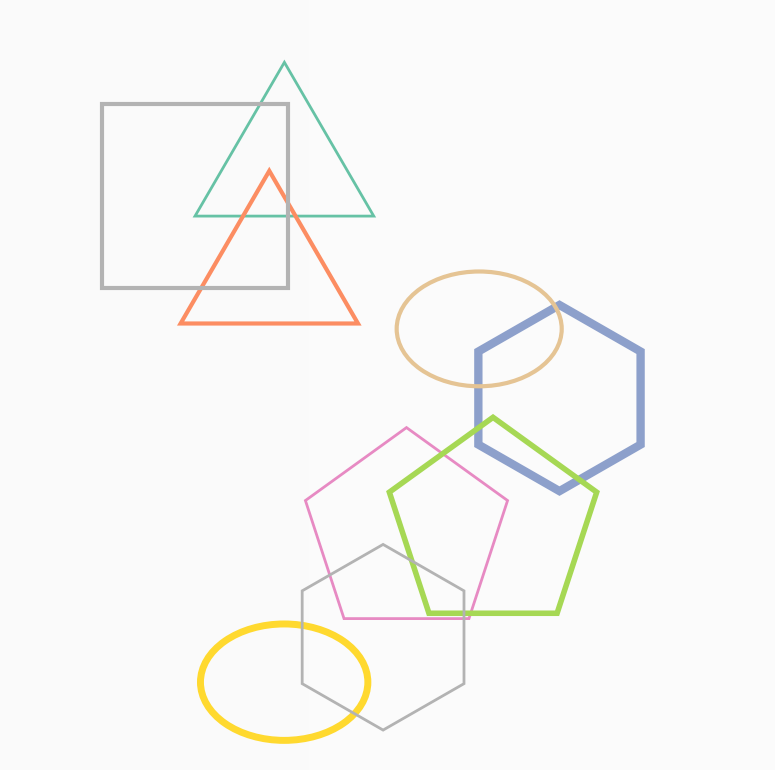[{"shape": "triangle", "thickness": 1, "radius": 0.67, "center": [0.367, 0.786]}, {"shape": "triangle", "thickness": 1.5, "radius": 0.66, "center": [0.347, 0.646]}, {"shape": "hexagon", "thickness": 3, "radius": 0.6, "center": [0.722, 0.483]}, {"shape": "pentagon", "thickness": 1, "radius": 0.69, "center": [0.525, 0.308]}, {"shape": "pentagon", "thickness": 2, "radius": 0.7, "center": [0.636, 0.317]}, {"shape": "oval", "thickness": 2.5, "radius": 0.54, "center": [0.367, 0.114]}, {"shape": "oval", "thickness": 1.5, "radius": 0.53, "center": [0.618, 0.573]}, {"shape": "square", "thickness": 1.5, "radius": 0.6, "center": [0.252, 0.746]}, {"shape": "hexagon", "thickness": 1, "radius": 0.6, "center": [0.494, 0.172]}]